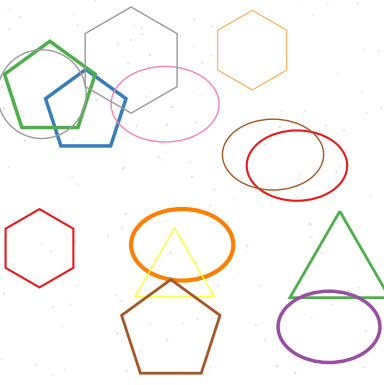[{"shape": "hexagon", "thickness": 1.5, "radius": 0.51, "center": [0.103, 0.355]}, {"shape": "oval", "thickness": 1.5, "radius": 0.65, "center": [0.771, 0.57]}, {"shape": "pentagon", "thickness": 2.5, "radius": 0.55, "center": [0.223, 0.71]}, {"shape": "pentagon", "thickness": 2.5, "radius": 0.62, "center": [0.13, 0.769]}, {"shape": "triangle", "thickness": 2, "radius": 0.75, "center": [0.883, 0.302]}, {"shape": "oval", "thickness": 2.5, "radius": 0.66, "center": [0.855, 0.151]}, {"shape": "hexagon", "thickness": 0.5, "radius": 0.52, "center": [0.655, 0.87]}, {"shape": "oval", "thickness": 3, "radius": 0.66, "center": [0.473, 0.364]}, {"shape": "triangle", "thickness": 1, "radius": 0.6, "center": [0.454, 0.289]}, {"shape": "oval", "thickness": 1, "radius": 0.66, "center": [0.709, 0.598]}, {"shape": "pentagon", "thickness": 2, "radius": 0.67, "center": [0.444, 0.139]}, {"shape": "oval", "thickness": 1, "radius": 0.7, "center": [0.429, 0.729]}, {"shape": "circle", "thickness": 1, "radius": 0.58, "center": [0.108, 0.755]}, {"shape": "hexagon", "thickness": 1, "radius": 0.69, "center": [0.341, 0.844]}]